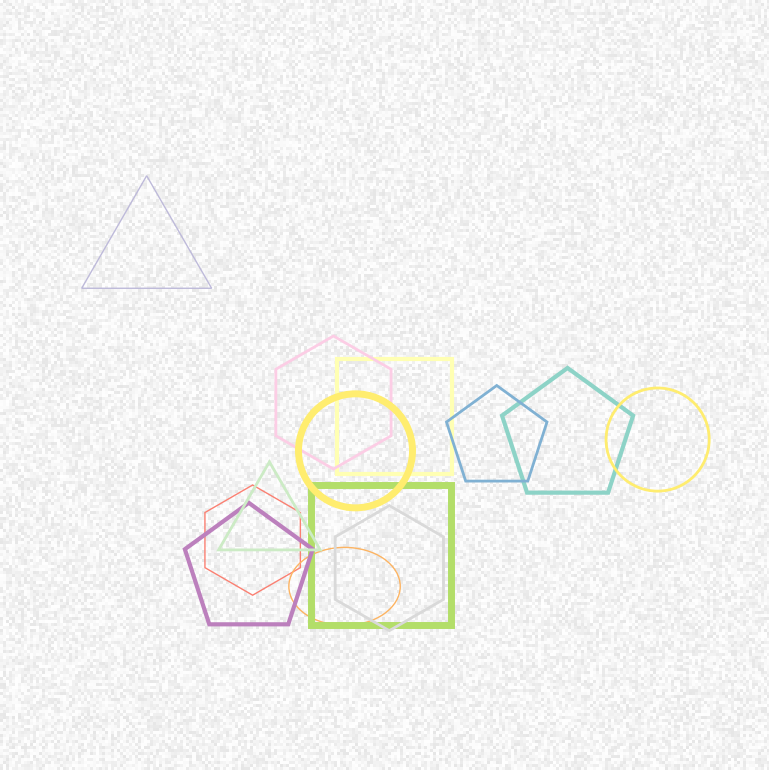[{"shape": "pentagon", "thickness": 1.5, "radius": 0.45, "center": [0.737, 0.433]}, {"shape": "square", "thickness": 1.5, "radius": 0.37, "center": [0.512, 0.46]}, {"shape": "triangle", "thickness": 0.5, "radius": 0.49, "center": [0.19, 0.674]}, {"shape": "hexagon", "thickness": 0.5, "radius": 0.36, "center": [0.328, 0.299]}, {"shape": "pentagon", "thickness": 1, "radius": 0.34, "center": [0.645, 0.431]}, {"shape": "oval", "thickness": 0.5, "radius": 0.36, "center": [0.447, 0.238]}, {"shape": "square", "thickness": 2.5, "radius": 0.45, "center": [0.495, 0.279]}, {"shape": "hexagon", "thickness": 1, "radius": 0.43, "center": [0.433, 0.477]}, {"shape": "hexagon", "thickness": 1, "radius": 0.41, "center": [0.506, 0.262]}, {"shape": "pentagon", "thickness": 1.5, "radius": 0.44, "center": [0.323, 0.26]}, {"shape": "triangle", "thickness": 1, "radius": 0.38, "center": [0.35, 0.324]}, {"shape": "circle", "thickness": 1, "radius": 0.33, "center": [0.854, 0.429]}, {"shape": "circle", "thickness": 2.5, "radius": 0.37, "center": [0.462, 0.415]}]